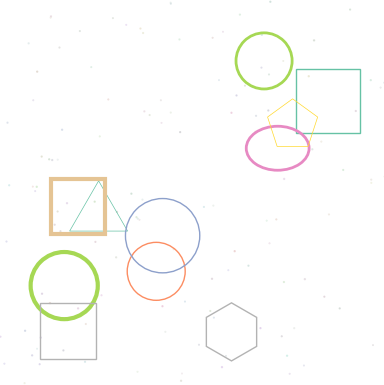[{"shape": "triangle", "thickness": 0.5, "radius": 0.43, "center": [0.256, 0.443]}, {"shape": "square", "thickness": 1, "radius": 0.42, "center": [0.852, 0.737]}, {"shape": "circle", "thickness": 1, "radius": 0.38, "center": [0.406, 0.295]}, {"shape": "circle", "thickness": 1, "radius": 0.48, "center": [0.422, 0.388]}, {"shape": "oval", "thickness": 2, "radius": 0.41, "center": [0.721, 0.615]}, {"shape": "circle", "thickness": 3, "radius": 0.44, "center": [0.167, 0.258]}, {"shape": "circle", "thickness": 2, "radius": 0.36, "center": [0.686, 0.842]}, {"shape": "pentagon", "thickness": 0.5, "radius": 0.34, "center": [0.76, 0.675]}, {"shape": "square", "thickness": 3, "radius": 0.35, "center": [0.202, 0.463]}, {"shape": "hexagon", "thickness": 1, "radius": 0.38, "center": [0.601, 0.138]}, {"shape": "square", "thickness": 1, "radius": 0.36, "center": [0.177, 0.141]}]